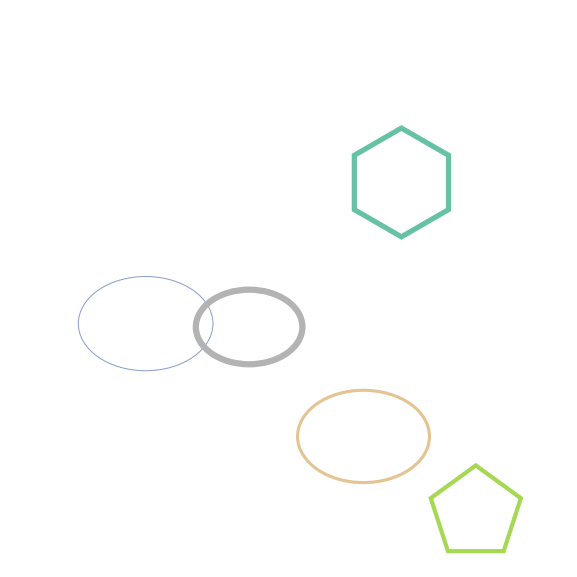[{"shape": "hexagon", "thickness": 2.5, "radius": 0.47, "center": [0.695, 0.683]}, {"shape": "oval", "thickness": 0.5, "radius": 0.58, "center": [0.252, 0.439]}, {"shape": "pentagon", "thickness": 2, "radius": 0.41, "center": [0.824, 0.111]}, {"shape": "oval", "thickness": 1.5, "radius": 0.57, "center": [0.629, 0.243]}, {"shape": "oval", "thickness": 3, "radius": 0.46, "center": [0.431, 0.433]}]